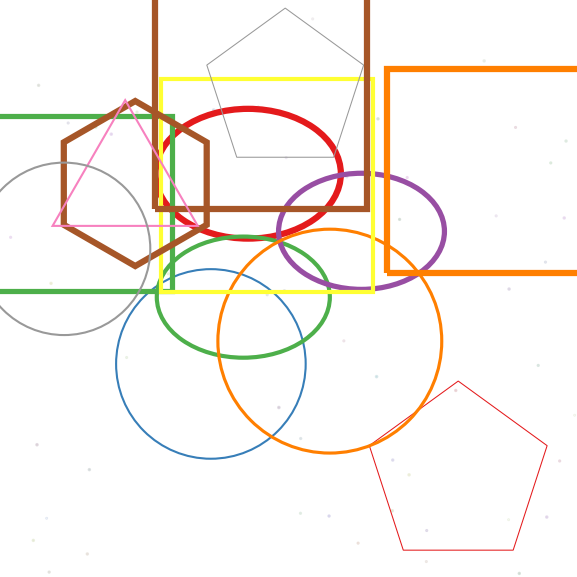[{"shape": "pentagon", "thickness": 0.5, "radius": 0.81, "center": [0.793, 0.177]}, {"shape": "oval", "thickness": 3, "radius": 0.8, "center": [0.43, 0.698]}, {"shape": "circle", "thickness": 1, "radius": 0.82, "center": [0.365, 0.369]}, {"shape": "square", "thickness": 2.5, "radius": 0.76, "center": [0.146, 0.647]}, {"shape": "oval", "thickness": 2, "radius": 0.75, "center": [0.421, 0.485]}, {"shape": "oval", "thickness": 2.5, "radius": 0.72, "center": [0.626, 0.599]}, {"shape": "square", "thickness": 3, "radius": 0.88, "center": [0.846, 0.703]}, {"shape": "circle", "thickness": 1.5, "radius": 0.97, "center": [0.571, 0.408]}, {"shape": "square", "thickness": 2, "radius": 0.92, "center": [0.462, 0.678]}, {"shape": "square", "thickness": 3, "radius": 0.92, "center": [0.452, 0.821]}, {"shape": "hexagon", "thickness": 3, "radius": 0.71, "center": [0.234, 0.681]}, {"shape": "triangle", "thickness": 1, "radius": 0.73, "center": [0.217, 0.681]}, {"shape": "circle", "thickness": 1, "radius": 0.75, "center": [0.111, 0.568]}, {"shape": "pentagon", "thickness": 0.5, "radius": 0.71, "center": [0.494, 0.842]}]